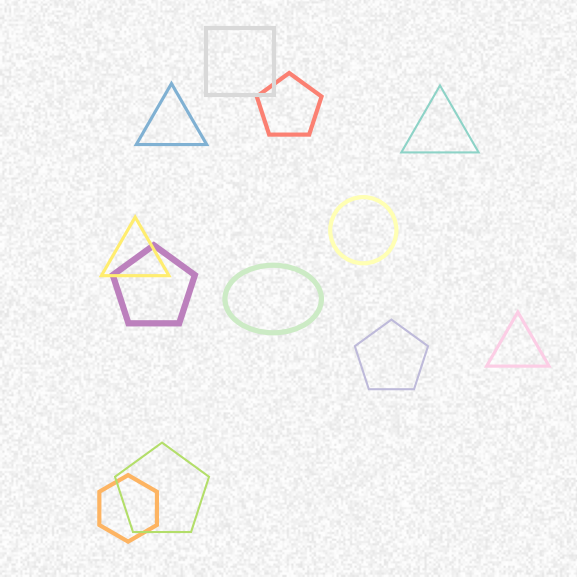[{"shape": "triangle", "thickness": 1, "radius": 0.39, "center": [0.762, 0.774]}, {"shape": "circle", "thickness": 2, "radius": 0.29, "center": [0.629, 0.601]}, {"shape": "pentagon", "thickness": 1, "radius": 0.33, "center": [0.678, 0.379]}, {"shape": "pentagon", "thickness": 2, "radius": 0.29, "center": [0.501, 0.814]}, {"shape": "triangle", "thickness": 1.5, "radius": 0.35, "center": [0.297, 0.784]}, {"shape": "hexagon", "thickness": 2, "radius": 0.29, "center": [0.222, 0.119]}, {"shape": "pentagon", "thickness": 1, "radius": 0.43, "center": [0.281, 0.147]}, {"shape": "triangle", "thickness": 1.5, "radius": 0.31, "center": [0.897, 0.396]}, {"shape": "square", "thickness": 2, "radius": 0.29, "center": [0.416, 0.893]}, {"shape": "pentagon", "thickness": 3, "radius": 0.37, "center": [0.266, 0.5]}, {"shape": "oval", "thickness": 2.5, "radius": 0.42, "center": [0.473, 0.481]}, {"shape": "triangle", "thickness": 1.5, "radius": 0.34, "center": [0.234, 0.556]}]